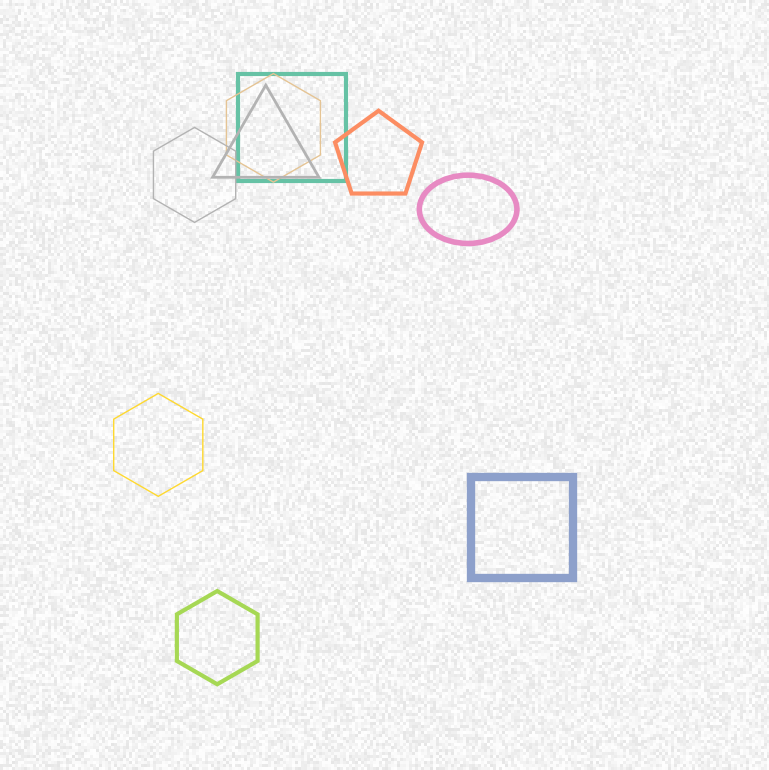[{"shape": "square", "thickness": 1.5, "radius": 0.35, "center": [0.379, 0.835]}, {"shape": "pentagon", "thickness": 1.5, "radius": 0.3, "center": [0.492, 0.797]}, {"shape": "square", "thickness": 3, "radius": 0.33, "center": [0.678, 0.315]}, {"shape": "oval", "thickness": 2, "radius": 0.32, "center": [0.608, 0.728]}, {"shape": "hexagon", "thickness": 1.5, "radius": 0.3, "center": [0.282, 0.172]}, {"shape": "hexagon", "thickness": 0.5, "radius": 0.33, "center": [0.206, 0.422]}, {"shape": "hexagon", "thickness": 0.5, "radius": 0.35, "center": [0.355, 0.834]}, {"shape": "hexagon", "thickness": 0.5, "radius": 0.31, "center": [0.253, 0.773]}, {"shape": "triangle", "thickness": 1, "radius": 0.4, "center": [0.345, 0.81]}]